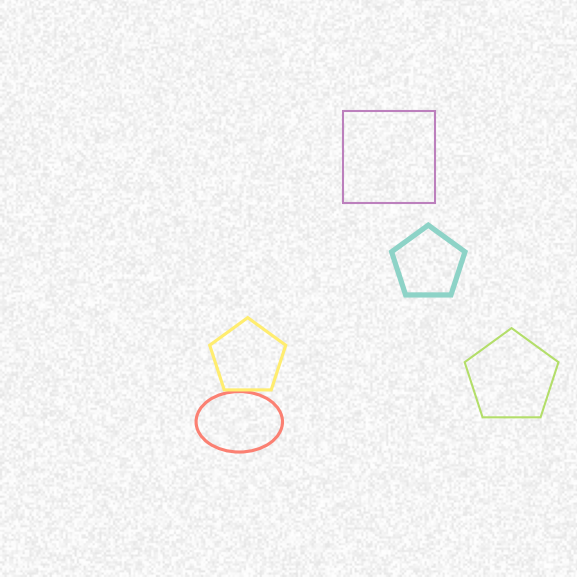[{"shape": "pentagon", "thickness": 2.5, "radius": 0.33, "center": [0.742, 0.542]}, {"shape": "oval", "thickness": 1.5, "radius": 0.37, "center": [0.414, 0.269]}, {"shape": "pentagon", "thickness": 1, "radius": 0.43, "center": [0.886, 0.346]}, {"shape": "square", "thickness": 1, "radius": 0.4, "center": [0.674, 0.728]}, {"shape": "pentagon", "thickness": 1.5, "radius": 0.35, "center": [0.429, 0.38]}]